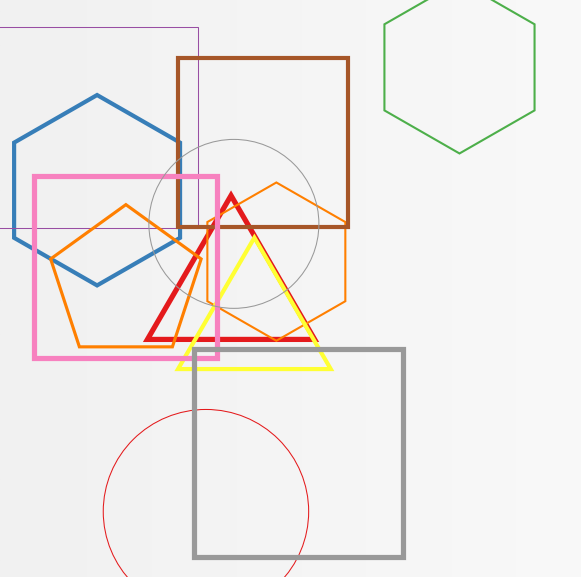[{"shape": "triangle", "thickness": 2.5, "radius": 0.83, "center": [0.397, 0.494]}, {"shape": "circle", "thickness": 0.5, "radius": 0.88, "center": [0.354, 0.113]}, {"shape": "hexagon", "thickness": 2, "radius": 0.82, "center": [0.167, 0.67]}, {"shape": "hexagon", "thickness": 1, "radius": 0.75, "center": [0.791, 0.883]}, {"shape": "square", "thickness": 0.5, "radius": 0.87, "center": [0.166, 0.778]}, {"shape": "hexagon", "thickness": 1, "radius": 0.69, "center": [0.475, 0.546]}, {"shape": "pentagon", "thickness": 1.5, "radius": 0.68, "center": [0.217, 0.509]}, {"shape": "triangle", "thickness": 2, "radius": 0.76, "center": [0.438, 0.436]}, {"shape": "square", "thickness": 2, "radius": 0.73, "center": [0.452, 0.752]}, {"shape": "square", "thickness": 2.5, "radius": 0.79, "center": [0.216, 0.536]}, {"shape": "square", "thickness": 2.5, "radius": 0.9, "center": [0.513, 0.215]}, {"shape": "circle", "thickness": 0.5, "radius": 0.73, "center": [0.402, 0.611]}]